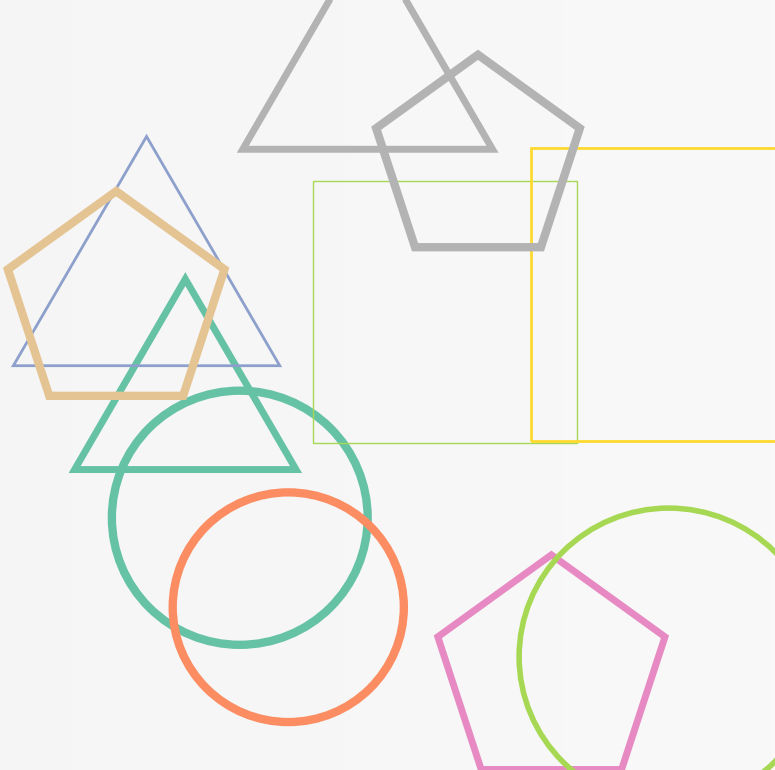[{"shape": "circle", "thickness": 3, "radius": 0.83, "center": [0.309, 0.328]}, {"shape": "triangle", "thickness": 2.5, "radius": 0.82, "center": [0.239, 0.473]}, {"shape": "circle", "thickness": 3, "radius": 0.75, "center": [0.372, 0.211]}, {"shape": "triangle", "thickness": 1, "radius": 0.99, "center": [0.189, 0.624]}, {"shape": "pentagon", "thickness": 2.5, "radius": 0.77, "center": [0.711, 0.125]}, {"shape": "circle", "thickness": 2, "radius": 0.97, "center": [0.863, 0.147]}, {"shape": "square", "thickness": 0.5, "radius": 0.85, "center": [0.574, 0.595]}, {"shape": "square", "thickness": 1, "radius": 0.95, "center": [0.875, 0.617]}, {"shape": "pentagon", "thickness": 3, "radius": 0.73, "center": [0.15, 0.605]}, {"shape": "triangle", "thickness": 2.5, "radius": 0.93, "center": [0.474, 0.899]}, {"shape": "pentagon", "thickness": 3, "radius": 0.69, "center": [0.617, 0.791]}]